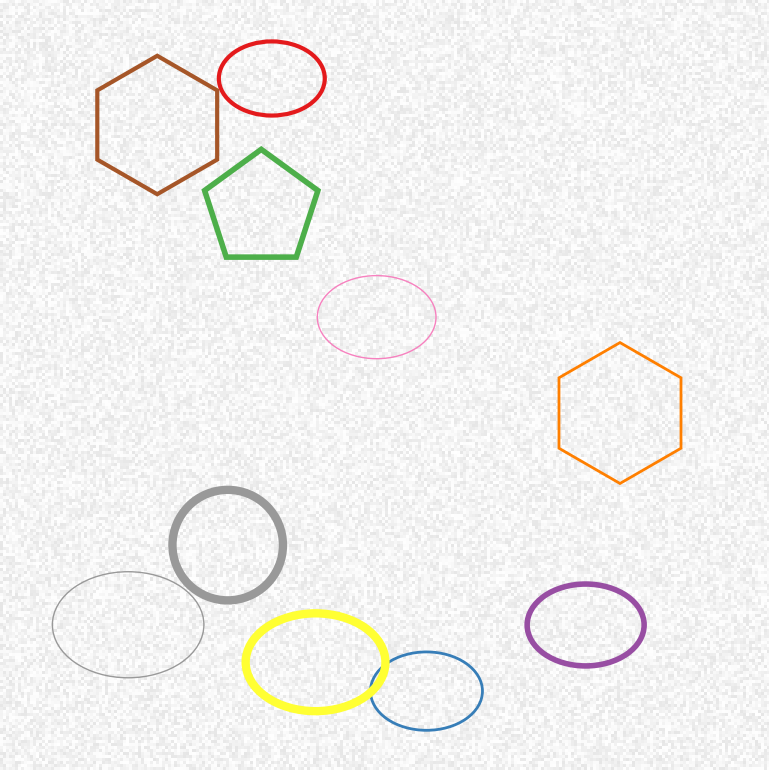[{"shape": "oval", "thickness": 1.5, "radius": 0.34, "center": [0.353, 0.898]}, {"shape": "oval", "thickness": 1, "radius": 0.36, "center": [0.554, 0.102]}, {"shape": "pentagon", "thickness": 2, "radius": 0.39, "center": [0.339, 0.729]}, {"shape": "oval", "thickness": 2, "radius": 0.38, "center": [0.761, 0.188]}, {"shape": "hexagon", "thickness": 1, "radius": 0.46, "center": [0.805, 0.464]}, {"shape": "oval", "thickness": 3, "radius": 0.45, "center": [0.41, 0.14]}, {"shape": "hexagon", "thickness": 1.5, "radius": 0.45, "center": [0.204, 0.838]}, {"shape": "oval", "thickness": 0.5, "radius": 0.39, "center": [0.489, 0.588]}, {"shape": "circle", "thickness": 3, "radius": 0.36, "center": [0.296, 0.292]}, {"shape": "oval", "thickness": 0.5, "radius": 0.49, "center": [0.166, 0.189]}]